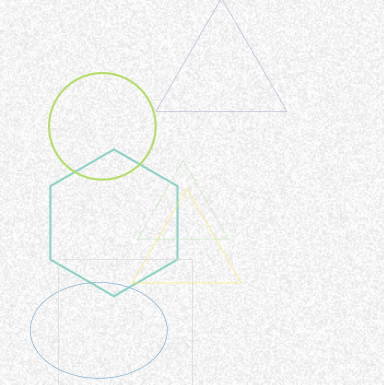[{"shape": "hexagon", "thickness": 1.5, "radius": 0.95, "center": [0.296, 0.421]}, {"shape": "triangle", "thickness": 0.5, "radius": 0.98, "center": [0.575, 0.808]}, {"shape": "oval", "thickness": 0.5, "radius": 0.89, "center": [0.257, 0.142]}, {"shape": "circle", "thickness": 1.5, "radius": 0.69, "center": [0.266, 0.672]}, {"shape": "square", "thickness": 0.5, "radius": 0.87, "center": [0.324, 0.153]}, {"shape": "triangle", "thickness": 0.5, "radius": 0.68, "center": [0.475, 0.447]}, {"shape": "triangle", "thickness": 0.5, "radius": 0.82, "center": [0.485, 0.347]}]